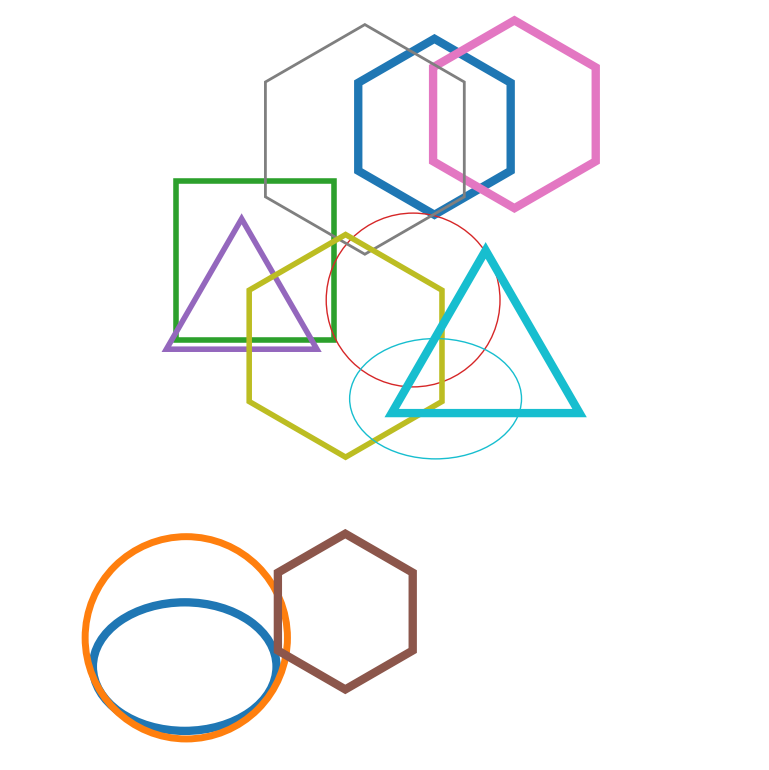[{"shape": "oval", "thickness": 3, "radius": 0.6, "center": [0.24, 0.134]}, {"shape": "hexagon", "thickness": 3, "radius": 0.57, "center": [0.564, 0.835]}, {"shape": "circle", "thickness": 2.5, "radius": 0.66, "center": [0.242, 0.172]}, {"shape": "square", "thickness": 2, "radius": 0.51, "center": [0.331, 0.662]}, {"shape": "circle", "thickness": 0.5, "radius": 0.56, "center": [0.537, 0.61]}, {"shape": "triangle", "thickness": 2, "radius": 0.56, "center": [0.314, 0.603]}, {"shape": "hexagon", "thickness": 3, "radius": 0.51, "center": [0.448, 0.206]}, {"shape": "hexagon", "thickness": 3, "radius": 0.61, "center": [0.668, 0.852]}, {"shape": "hexagon", "thickness": 1, "radius": 0.75, "center": [0.474, 0.819]}, {"shape": "hexagon", "thickness": 2, "radius": 0.72, "center": [0.449, 0.551]}, {"shape": "oval", "thickness": 0.5, "radius": 0.56, "center": [0.566, 0.482]}, {"shape": "triangle", "thickness": 3, "radius": 0.7, "center": [0.631, 0.534]}]